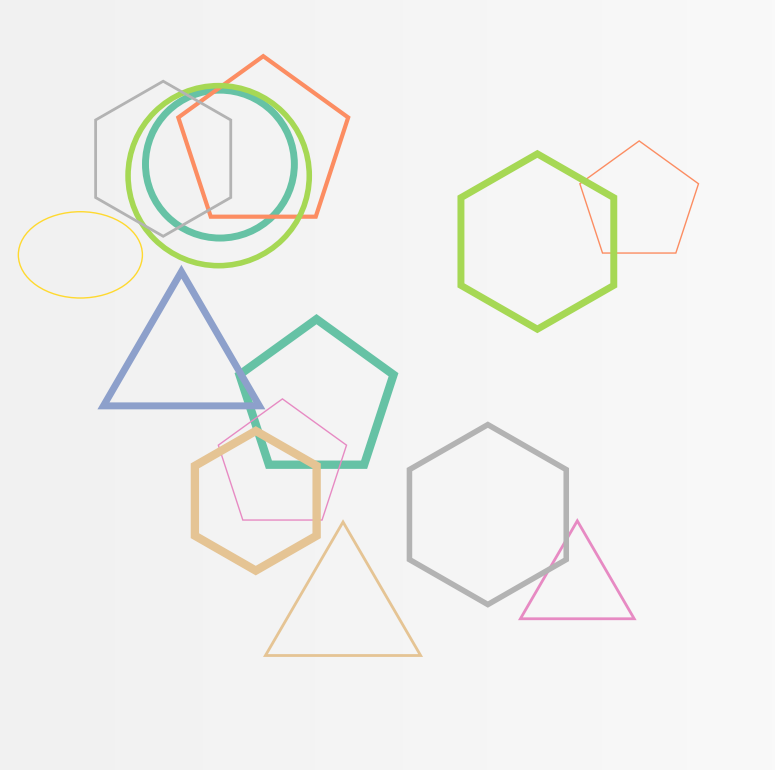[{"shape": "pentagon", "thickness": 3, "radius": 0.52, "center": [0.408, 0.481]}, {"shape": "circle", "thickness": 2.5, "radius": 0.48, "center": [0.284, 0.787]}, {"shape": "pentagon", "thickness": 0.5, "radius": 0.4, "center": [0.825, 0.736]}, {"shape": "pentagon", "thickness": 1.5, "radius": 0.58, "center": [0.34, 0.812]}, {"shape": "triangle", "thickness": 2.5, "radius": 0.58, "center": [0.234, 0.531]}, {"shape": "pentagon", "thickness": 0.5, "radius": 0.43, "center": [0.364, 0.395]}, {"shape": "triangle", "thickness": 1, "radius": 0.42, "center": [0.745, 0.239]}, {"shape": "hexagon", "thickness": 2.5, "radius": 0.57, "center": [0.693, 0.686]}, {"shape": "circle", "thickness": 2, "radius": 0.58, "center": [0.282, 0.772]}, {"shape": "oval", "thickness": 0.5, "radius": 0.4, "center": [0.104, 0.669]}, {"shape": "triangle", "thickness": 1, "radius": 0.58, "center": [0.443, 0.206]}, {"shape": "hexagon", "thickness": 3, "radius": 0.45, "center": [0.33, 0.35]}, {"shape": "hexagon", "thickness": 1, "radius": 0.5, "center": [0.211, 0.794]}, {"shape": "hexagon", "thickness": 2, "radius": 0.58, "center": [0.629, 0.332]}]